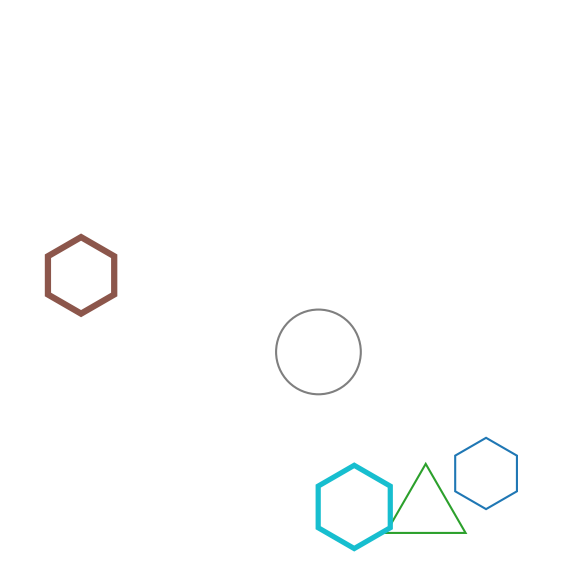[{"shape": "hexagon", "thickness": 1, "radius": 0.31, "center": [0.842, 0.179]}, {"shape": "triangle", "thickness": 1, "radius": 0.4, "center": [0.737, 0.116]}, {"shape": "hexagon", "thickness": 3, "radius": 0.33, "center": [0.14, 0.522]}, {"shape": "circle", "thickness": 1, "radius": 0.37, "center": [0.551, 0.39]}, {"shape": "hexagon", "thickness": 2.5, "radius": 0.36, "center": [0.613, 0.121]}]